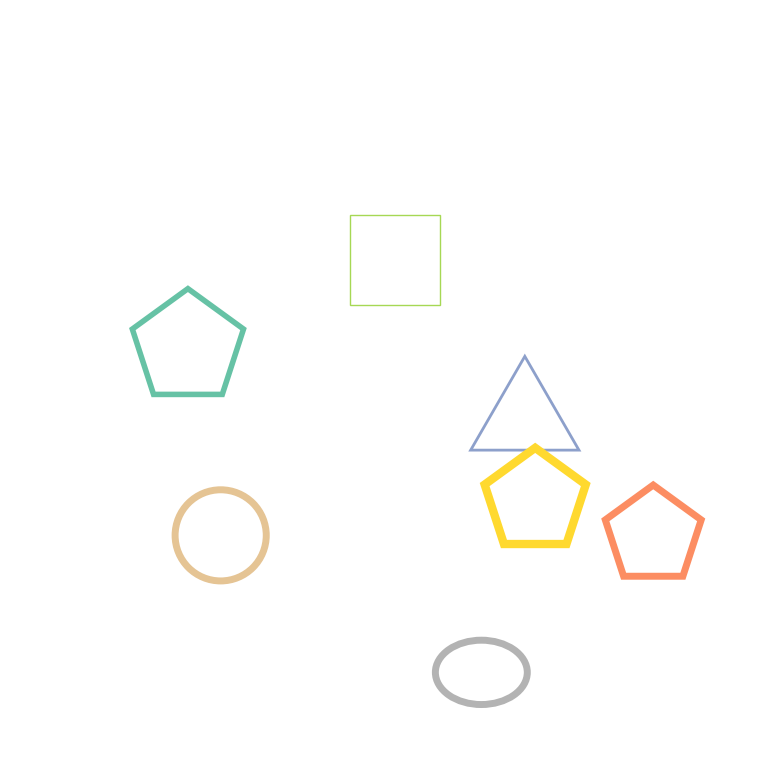[{"shape": "pentagon", "thickness": 2, "radius": 0.38, "center": [0.244, 0.549]}, {"shape": "pentagon", "thickness": 2.5, "radius": 0.33, "center": [0.848, 0.305]}, {"shape": "triangle", "thickness": 1, "radius": 0.41, "center": [0.682, 0.456]}, {"shape": "square", "thickness": 0.5, "radius": 0.29, "center": [0.513, 0.662]}, {"shape": "pentagon", "thickness": 3, "radius": 0.35, "center": [0.695, 0.349]}, {"shape": "circle", "thickness": 2.5, "radius": 0.3, "center": [0.287, 0.305]}, {"shape": "oval", "thickness": 2.5, "radius": 0.3, "center": [0.625, 0.127]}]